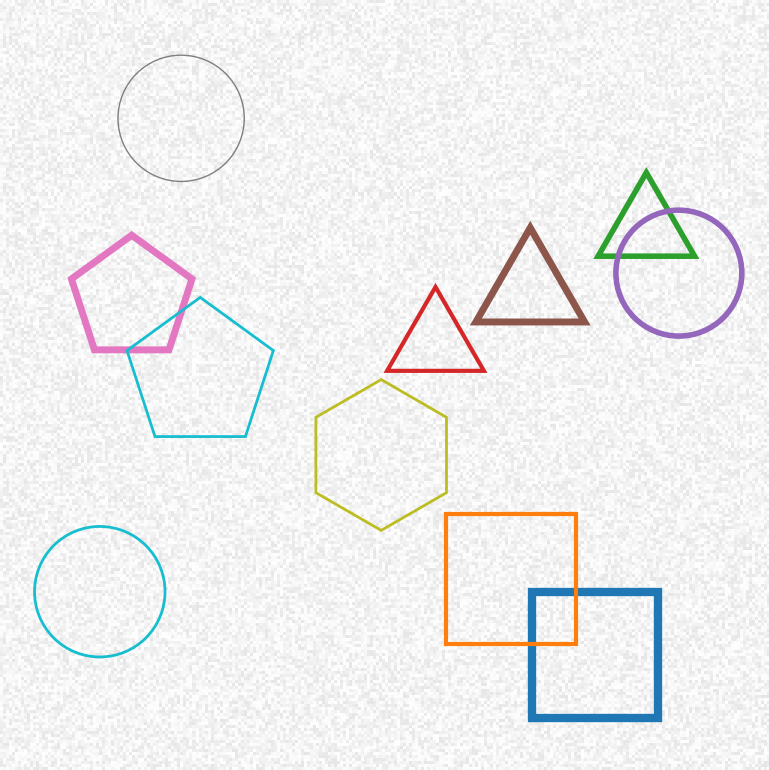[{"shape": "square", "thickness": 3, "radius": 0.41, "center": [0.773, 0.149]}, {"shape": "square", "thickness": 1.5, "radius": 0.42, "center": [0.664, 0.249]}, {"shape": "triangle", "thickness": 2, "radius": 0.36, "center": [0.839, 0.703]}, {"shape": "triangle", "thickness": 1.5, "radius": 0.36, "center": [0.566, 0.555]}, {"shape": "circle", "thickness": 2, "radius": 0.41, "center": [0.882, 0.645]}, {"shape": "triangle", "thickness": 2.5, "radius": 0.41, "center": [0.689, 0.623]}, {"shape": "pentagon", "thickness": 2.5, "radius": 0.41, "center": [0.171, 0.612]}, {"shape": "circle", "thickness": 0.5, "radius": 0.41, "center": [0.235, 0.846]}, {"shape": "hexagon", "thickness": 1, "radius": 0.49, "center": [0.495, 0.409]}, {"shape": "pentagon", "thickness": 1, "radius": 0.5, "center": [0.26, 0.514]}, {"shape": "circle", "thickness": 1, "radius": 0.42, "center": [0.13, 0.232]}]